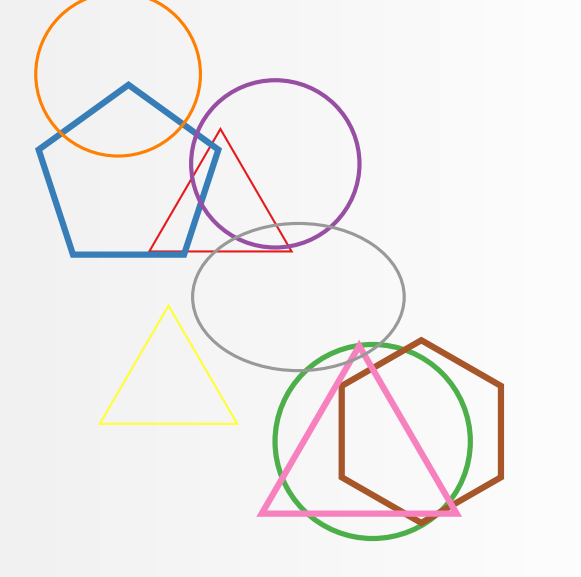[{"shape": "triangle", "thickness": 1, "radius": 0.71, "center": [0.379, 0.634]}, {"shape": "pentagon", "thickness": 3, "radius": 0.81, "center": [0.221, 0.69]}, {"shape": "circle", "thickness": 2.5, "radius": 0.84, "center": [0.641, 0.235]}, {"shape": "circle", "thickness": 2, "radius": 0.72, "center": [0.474, 0.715]}, {"shape": "circle", "thickness": 1.5, "radius": 0.71, "center": [0.203, 0.871]}, {"shape": "triangle", "thickness": 1, "radius": 0.68, "center": [0.29, 0.333]}, {"shape": "hexagon", "thickness": 3, "radius": 0.79, "center": [0.725, 0.252]}, {"shape": "triangle", "thickness": 3, "radius": 0.97, "center": [0.618, 0.207]}, {"shape": "oval", "thickness": 1.5, "radius": 0.91, "center": [0.513, 0.485]}]